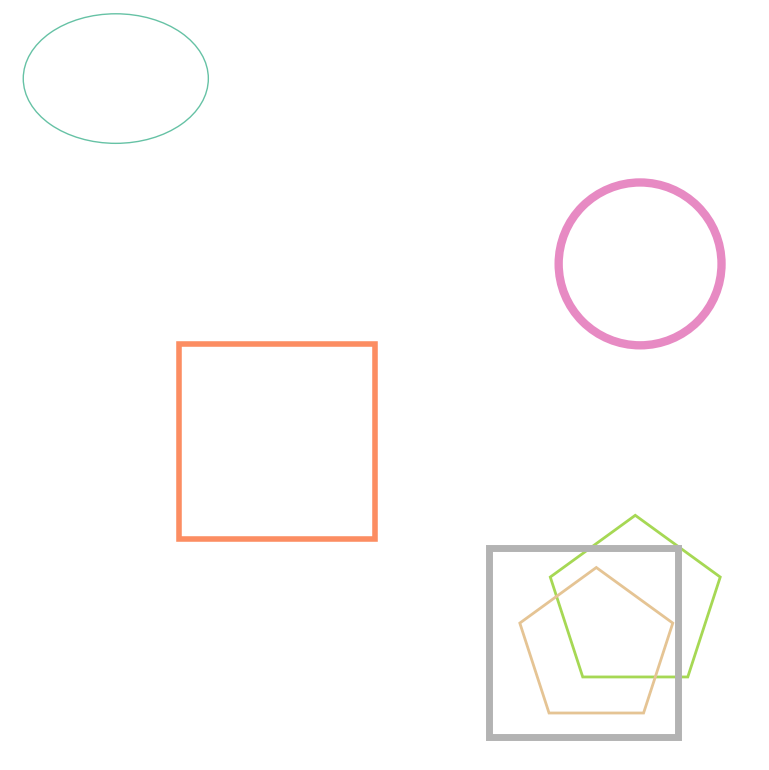[{"shape": "oval", "thickness": 0.5, "radius": 0.6, "center": [0.15, 0.898]}, {"shape": "square", "thickness": 2, "radius": 0.64, "center": [0.36, 0.427]}, {"shape": "circle", "thickness": 3, "radius": 0.53, "center": [0.831, 0.657]}, {"shape": "pentagon", "thickness": 1, "radius": 0.58, "center": [0.825, 0.215]}, {"shape": "pentagon", "thickness": 1, "radius": 0.52, "center": [0.774, 0.159]}, {"shape": "square", "thickness": 2.5, "radius": 0.61, "center": [0.758, 0.166]}]